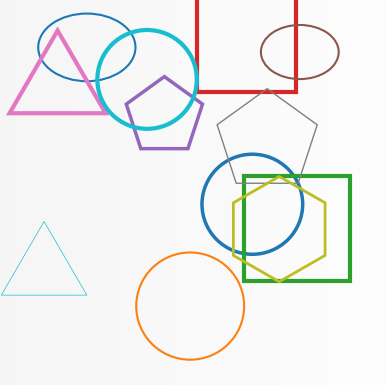[{"shape": "circle", "thickness": 2.5, "radius": 0.65, "center": [0.651, 0.469]}, {"shape": "oval", "thickness": 1.5, "radius": 0.63, "center": [0.224, 0.877]}, {"shape": "circle", "thickness": 1.5, "radius": 0.7, "center": [0.491, 0.205]}, {"shape": "square", "thickness": 3, "radius": 0.68, "center": [0.766, 0.407]}, {"shape": "square", "thickness": 3, "radius": 0.63, "center": [0.636, 0.888]}, {"shape": "pentagon", "thickness": 2.5, "radius": 0.52, "center": [0.424, 0.698]}, {"shape": "oval", "thickness": 1.5, "radius": 0.5, "center": [0.774, 0.865]}, {"shape": "triangle", "thickness": 3, "radius": 0.72, "center": [0.149, 0.777]}, {"shape": "pentagon", "thickness": 1, "radius": 0.68, "center": [0.689, 0.634]}, {"shape": "hexagon", "thickness": 2, "radius": 0.68, "center": [0.721, 0.405]}, {"shape": "triangle", "thickness": 0.5, "radius": 0.64, "center": [0.114, 0.297]}, {"shape": "circle", "thickness": 3, "radius": 0.64, "center": [0.38, 0.794]}]